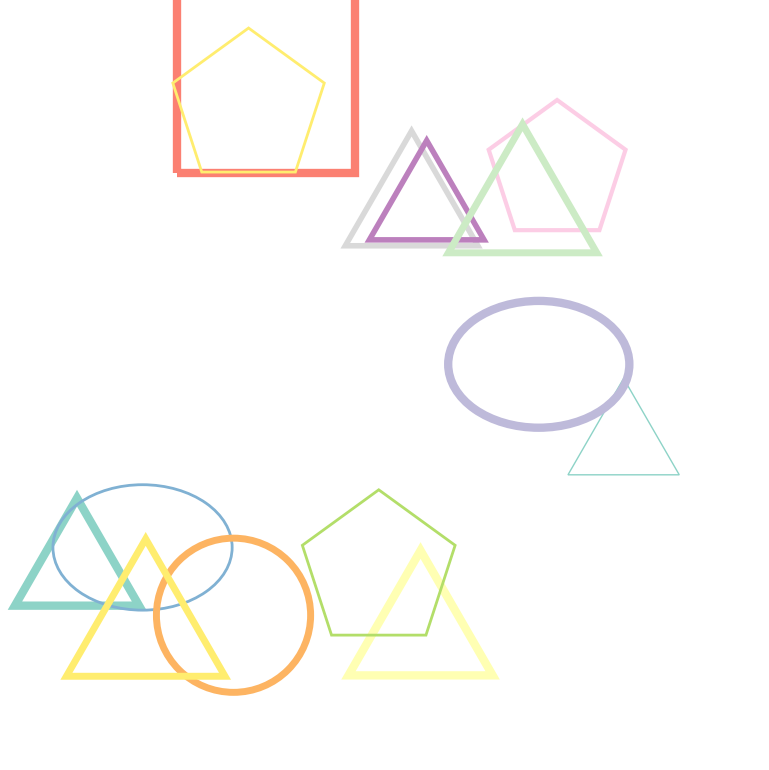[{"shape": "triangle", "thickness": 0.5, "radius": 0.42, "center": [0.81, 0.425]}, {"shape": "triangle", "thickness": 3, "radius": 0.47, "center": [0.1, 0.26]}, {"shape": "triangle", "thickness": 3, "radius": 0.54, "center": [0.546, 0.177]}, {"shape": "oval", "thickness": 3, "radius": 0.59, "center": [0.7, 0.527]}, {"shape": "square", "thickness": 3, "radius": 0.58, "center": [0.345, 0.891]}, {"shape": "oval", "thickness": 1, "radius": 0.58, "center": [0.185, 0.289]}, {"shape": "circle", "thickness": 2.5, "radius": 0.5, "center": [0.303, 0.201]}, {"shape": "pentagon", "thickness": 1, "radius": 0.52, "center": [0.492, 0.26]}, {"shape": "pentagon", "thickness": 1.5, "radius": 0.47, "center": [0.724, 0.777]}, {"shape": "triangle", "thickness": 2, "radius": 0.5, "center": [0.535, 0.731]}, {"shape": "triangle", "thickness": 2, "radius": 0.43, "center": [0.554, 0.731]}, {"shape": "triangle", "thickness": 2.5, "radius": 0.56, "center": [0.679, 0.727]}, {"shape": "triangle", "thickness": 2.5, "radius": 0.59, "center": [0.189, 0.181]}, {"shape": "pentagon", "thickness": 1, "radius": 0.52, "center": [0.323, 0.86]}]